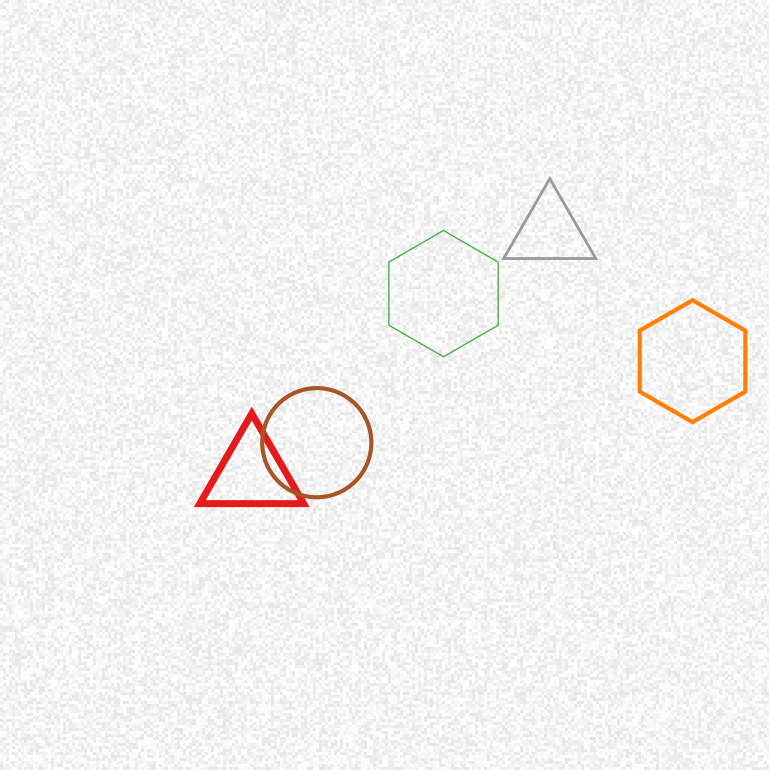[{"shape": "triangle", "thickness": 2.5, "radius": 0.39, "center": [0.327, 0.385]}, {"shape": "hexagon", "thickness": 0.5, "radius": 0.41, "center": [0.576, 0.619]}, {"shape": "hexagon", "thickness": 1.5, "radius": 0.4, "center": [0.899, 0.531]}, {"shape": "circle", "thickness": 1.5, "radius": 0.35, "center": [0.411, 0.425]}, {"shape": "triangle", "thickness": 1, "radius": 0.35, "center": [0.714, 0.699]}]